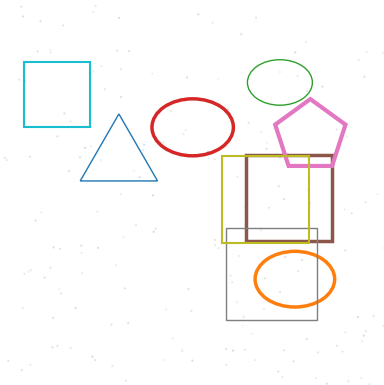[{"shape": "triangle", "thickness": 1, "radius": 0.58, "center": [0.309, 0.588]}, {"shape": "oval", "thickness": 2.5, "radius": 0.52, "center": [0.766, 0.275]}, {"shape": "oval", "thickness": 1, "radius": 0.42, "center": [0.727, 0.786]}, {"shape": "oval", "thickness": 2.5, "radius": 0.53, "center": [0.5, 0.669]}, {"shape": "square", "thickness": 2.5, "radius": 0.56, "center": [0.75, 0.486]}, {"shape": "pentagon", "thickness": 3, "radius": 0.48, "center": [0.806, 0.647]}, {"shape": "square", "thickness": 1, "radius": 0.6, "center": [0.705, 0.288]}, {"shape": "square", "thickness": 1.5, "radius": 0.57, "center": [0.689, 0.483]}, {"shape": "square", "thickness": 1.5, "radius": 0.43, "center": [0.148, 0.755]}]